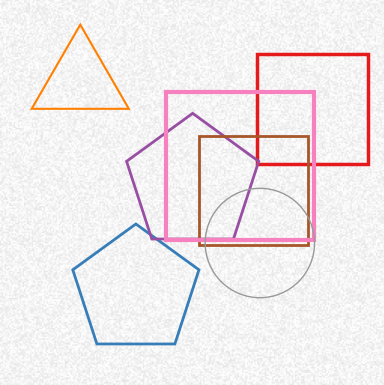[{"shape": "square", "thickness": 2.5, "radius": 0.72, "center": [0.812, 0.717]}, {"shape": "pentagon", "thickness": 2, "radius": 0.86, "center": [0.353, 0.246]}, {"shape": "pentagon", "thickness": 2, "radius": 0.9, "center": [0.5, 0.525]}, {"shape": "triangle", "thickness": 1.5, "radius": 0.73, "center": [0.208, 0.79]}, {"shape": "square", "thickness": 2, "radius": 0.71, "center": [0.659, 0.504]}, {"shape": "square", "thickness": 3, "radius": 0.96, "center": [0.623, 0.57]}, {"shape": "circle", "thickness": 1, "radius": 0.71, "center": [0.675, 0.369]}]